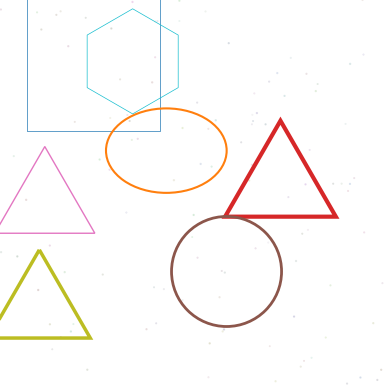[{"shape": "square", "thickness": 0.5, "radius": 0.87, "center": [0.243, 0.833]}, {"shape": "oval", "thickness": 1.5, "radius": 0.78, "center": [0.432, 0.609]}, {"shape": "triangle", "thickness": 3, "radius": 0.83, "center": [0.728, 0.52]}, {"shape": "circle", "thickness": 2, "radius": 0.71, "center": [0.588, 0.295]}, {"shape": "triangle", "thickness": 1, "radius": 0.75, "center": [0.116, 0.469]}, {"shape": "triangle", "thickness": 2.5, "radius": 0.76, "center": [0.102, 0.198]}, {"shape": "hexagon", "thickness": 0.5, "radius": 0.68, "center": [0.345, 0.841]}]